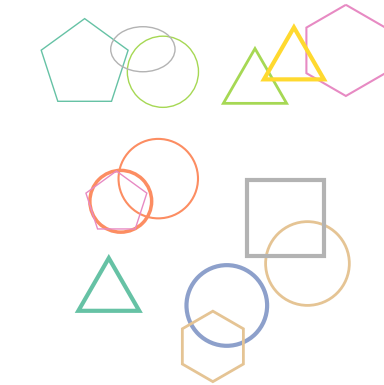[{"shape": "triangle", "thickness": 3, "radius": 0.46, "center": [0.283, 0.238]}, {"shape": "pentagon", "thickness": 1, "radius": 0.59, "center": [0.22, 0.833]}, {"shape": "circle", "thickness": 2.5, "radius": 0.4, "center": [0.314, 0.477]}, {"shape": "circle", "thickness": 1.5, "radius": 0.52, "center": [0.411, 0.536]}, {"shape": "circle", "thickness": 3, "radius": 0.52, "center": [0.589, 0.207]}, {"shape": "pentagon", "thickness": 1, "radius": 0.42, "center": [0.302, 0.473]}, {"shape": "hexagon", "thickness": 1.5, "radius": 0.59, "center": [0.898, 0.869]}, {"shape": "triangle", "thickness": 2, "radius": 0.47, "center": [0.662, 0.779]}, {"shape": "circle", "thickness": 1, "radius": 0.46, "center": [0.423, 0.814]}, {"shape": "triangle", "thickness": 3, "radius": 0.45, "center": [0.763, 0.839]}, {"shape": "circle", "thickness": 2, "radius": 0.54, "center": [0.799, 0.316]}, {"shape": "hexagon", "thickness": 2, "radius": 0.46, "center": [0.553, 0.1]}, {"shape": "oval", "thickness": 1, "radius": 0.42, "center": [0.371, 0.872]}, {"shape": "square", "thickness": 3, "radius": 0.5, "center": [0.741, 0.434]}]